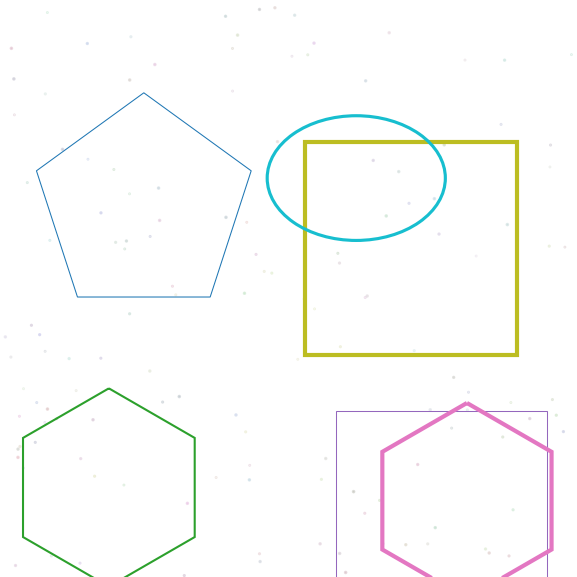[{"shape": "pentagon", "thickness": 0.5, "radius": 0.98, "center": [0.249, 0.643]}, {"shape": "hexagon", "thickness": 1, "radius": 0.86, "center": [0.189, 0.155]}, {"shape": "square", "thickness": 0.5, "radius": 0.91, "center": [0.764, 0.105]}, {"shape": "hexagon", "thickness": 2, "radius": 0.85, "center": [0.809, 0.132]}, {"shape": "square", "thickness": 2, "radius": 0.92, "center": [0.711, 0.569]}, {"shape": "oval", "thickness": 1.5, "radius": 0.77, "center": [0.617, 0.691]}]